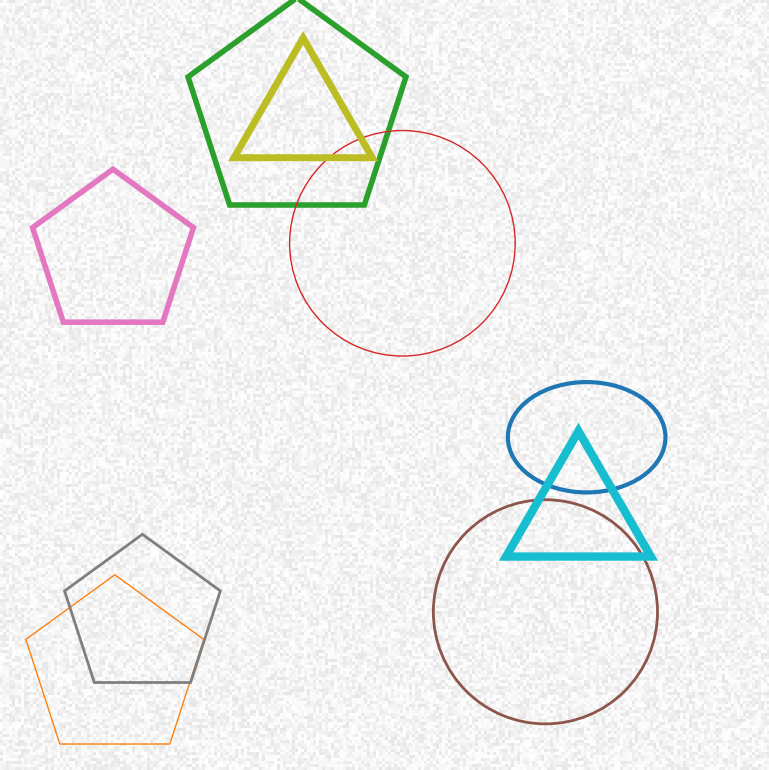[{"shape": "oval", "thickness": 1.5, "radius": 0.51, "center": [0.762, 0.432]}, {"shape": "pentagon", "thickness": 0.5, "radius": 0.61, "center": [0.149, 0.132]}, {"shape": "pentagon", "thickness": 2, "radius": 0.74, "center": [0.386, 0.854]}, {"shape": "circle", "thickness": 0.5, "radius": 0.73, "center": [0.523, 0.684]}, {"shape": "circle", "thickness": 1, "radius": 0.73, "center": [0.708, 0.205]}, {"shape": "pentagon", "thickness": 2, "radius": 0.55, "center": [0.147, 0.67]}, {"shape": "pentagon", "thickness": 1, "radius": 0.53, "center": [0.185, 0.2]}, {"shape": "triangle", "thickness": 2.5, "radius": 0.52, "center": [0.394, 0.847]}, {"shape": "triangle", "thickness": 3, "radius": 0.54, "center": [0.751, 0.331]}]